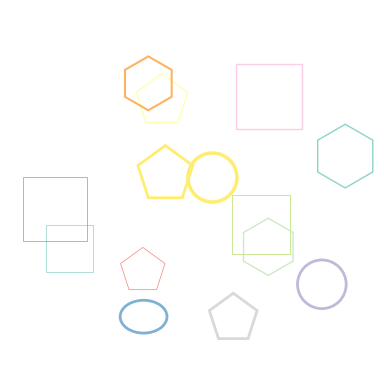[{"shape": "square", "thickness": 0.5, "radius": 0.3, "center": [0.18, 0.355]}, {"shape": "hexagon", "thickness": 1, "radius": 0.41, "center": [0.897, 0.595]}, {"shape": "pentagon", "thickness": 1, "radius": 0.35, "center": [0.421, 0.738]}, {"shape": "circle", "thickness": 2, "radius": 0.32, "center": [0.836, 0.262]}, {"shape": "pentagon", "thickness": 0.5, "radius": 0.3, "center": [0.371, 0.297]}, {"shape": "oval", "thickness": 2, "radius": 0.3, "center": [0.373, 0.177]}, {"shape": "hexagon", "thickness": 1.5, "radius": 0.35, "center": [0.385, 0.784]}, {"shape": "square", "thickness": 0.5, "radius": 0.38, "center": [0.678, 0.417]}, {"shape": "square", "thickness": 1, "radius": 0.43, "center": [0.699, 0.749]}, {"shape": "pentagon", "thickness": 2, "radius": 0.33, "center": [0.606, 0.173]}, {"shape": "square", "thickness": 0.5, "radius": 0.42, "center": [0.142, 0.458]}, {"shape": "hexagon", "thickness": 1, "radius": 0.37, "center": [0.697, 0.359]}, {"shape": "circle", "thickness": 2.5, "radius": 0.32, "center": [0.552, 0.539]}, {"shape": "pentagon", "thickness": 2, "radius": 0.37, "center": [0.429, 0.547]}]